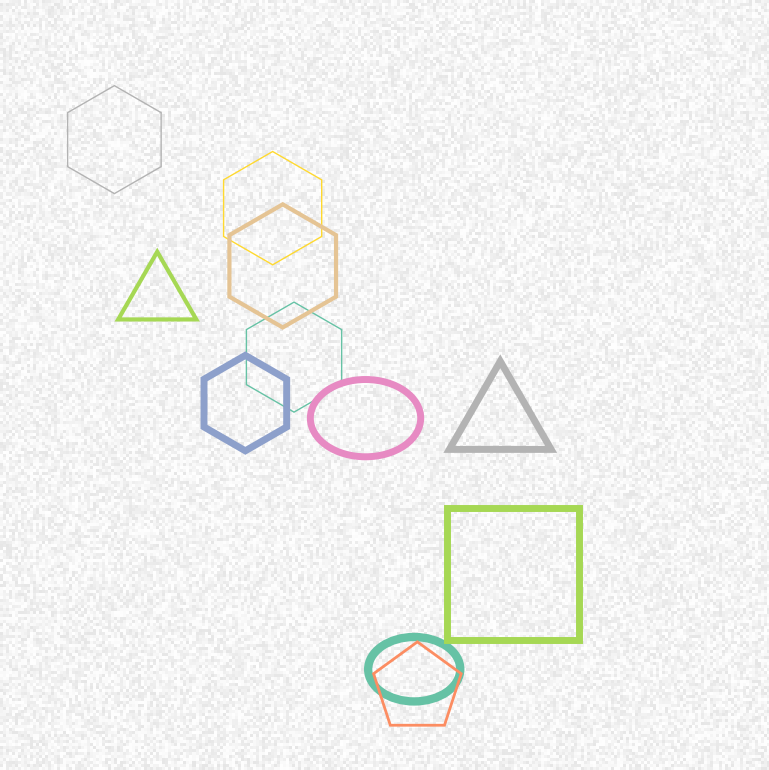[{"shape": "hexagon", "thickness": 0.5, "radius": 0.36, "center": [0.382, 0.536]}, {"shape": "oval", "thickness": 3, "radius": 0.3, "center": [0.538, 0.131]}, {"shape": "pentagon", "thickness": 1, "radius": 0.3, "center": [0.542, 0.107]}, {"shape": "hexagon", "thickness": 2.5, "radius": 0.31, "center": [0.319, 0.477]}, {"shape": "oval", "thickness": 2.5, "radius": 0.36, "center": [0.475, 0.457]}, {"shape": "square", "thickness": 2.5, "radius": 0.43, "center": [0.666, 0.255]}, {"shape": "triangle", "thickness": 1.5, "radius": 0.29, "center": [0.204, 0.614]}, {"shape": "hexagon", "thickness": 0.5, "radius": 0.37, "center": [0.354, 0.73]}, {"shape": "hexagon", "thickness": 1.5, "radius": 0.4, "center": [0.367, 0.655]}, {"shape": "hexagon", "thickness": 0.5, "radius": 0.35, "center": [0.149, 0.819]}, {"shape": "triangle", "thickness": 2.5, "radius": 0.38, "center": [0.65, 0.455]}]